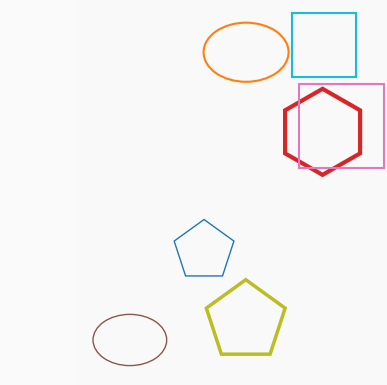[{"shape": "pentagon", "thickness": 1, "radius": 0.41, "center": [0.527, 0.349]}, {"shape": "oval", "thickness": 1.5, "radius": 0.55, "center": [0.635, 0.864]}, {"shape": "hexagon", "thickness": 3, "radius": 0.56, "center": [0.832, 0.658]}, {"shape": "oval", "thickness": 1, "radius": 0.48, "center": [0.335, 0.117]}, {"shape": "square", "thickness": 1.5, "radius": 0.55, "center": [0.881, 0.673]}, {"shape": "pentagon", "thickness": 2.5, "radius": 0.53, "center": [0.634, 0.167]}, {"shape": "square", "thickness": 1.5, "radius": 0.42, "center": [0.836, 0.883]}]